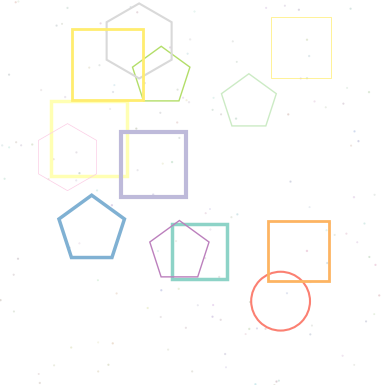[{"shape": "square", "thickness": 2.5, "radius": 0.36, "center": [0.517, 0.348]}, {"shape": "square", "thickness": 2.5, "radius": 0.49, "center": [0.231, 0.64]}, {"shape": "square", "thickness": 3, "radius": 0.42, "center": [0.399, 0.572]}, {"shape": "circle", "thickness": 1.5, "radius": 0.38, "center": [0.729, 0.218]}, {"shape": "pentagon", "thickness": 2.5, "radius": 0.45, "center": [0.238, 0.403]}, {"shape": "square", "thickness": 2, "radius": 0.4, "center": [0.776, 0.348]}, {"shape": "pentagon", "thickness": 1, "radius": 0.39, "center": [0.419, 0.801]}, {"shape": "hexagon", "thickness": 0.5, "radius": 0.44, "center": [0.175, 0.592]}, {"shape": "hexagon", "thickness": 1.5, "radius": 0.49, "center": [0.361, 0.894]}, {"shape": "pentagon", "thickness": 1, "radius": 0.4, "center": [0.466, 0.346]}, {"shape": "pentagon", "thickness": 1, "radius": 0.37, "center": [0.646, 0.734]}, {"shape": "square", "thickness": 2, "radius": 0.46, "center": [0.279, 0.831]}, {"shape": "square", "thickness": 0.5, "radius": 0.4, "center": [0.782, 0.876]}]